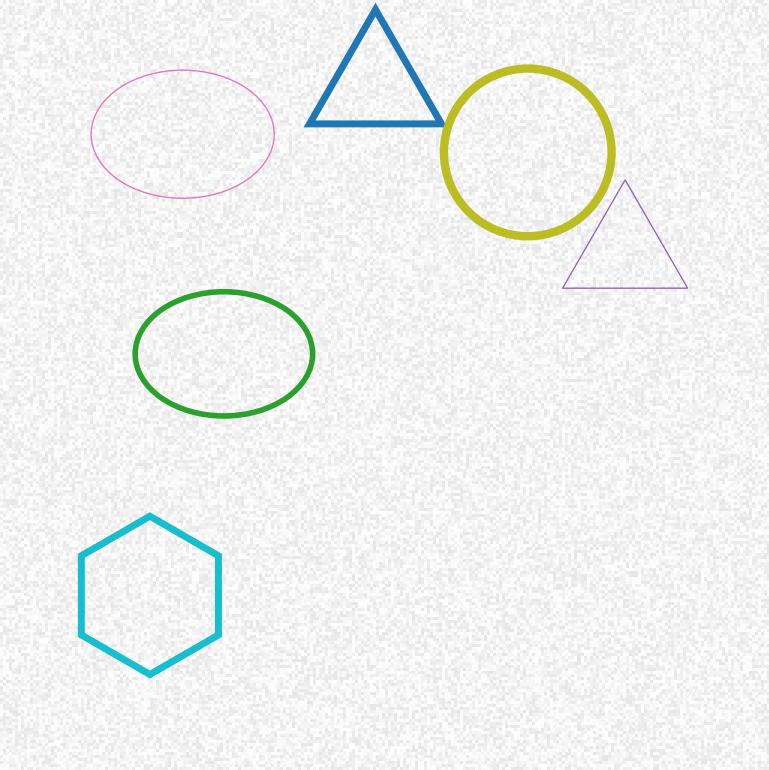[{"shape": "triangle", "thickness": 2.5, "radius": 0.49, "center": [0.488, 0.889]}, {"shape": "oval", "thickness": 2, "radius": 0.58, "center": [0.291, 0.54]}, {"shape": "triangle", "thickness": 0.5, "radius": 0.47, "center": [0.812, 0.673]}, {"shape": "oval", "thickness": 0.5, "radius": 0.59, "center": [0.237, 0.826]}, {"shape": "circle", "thickness": 3, "radius": 0.54, "center": [0.685, 0.802]}, {"shape": "hexagon", "thickness": 2.5, "radius": 0.51, "center": [0.195, 0.227]}]